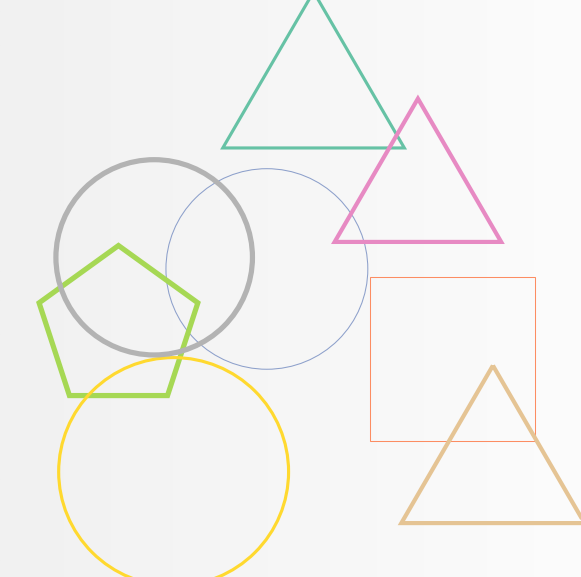[{"shape": "triangle", "thickness": 1.5, "radius": 0.9, "center": [0.539, 0.833]}, {"shape": "square", "thickness": 0.5, "radius": 0.71, "center": [0.778, 0.377]}, {"shape": "circle", "thickness": 0.5, "radius": 0.87, "center": [0.459, 0.533]}, {"shape": "triangle", "thickness": 2, "radius": 0.83, "center": [0.719, 0.663]}, {"shape": "pentagon", "thickness": 2.5, "radius": 0.72, "center": [0.204, 0.43]}, {"shape": "circle", "thickness": 1.5, "radius": 0.99, "center": [0.299, 0.182]}, {"shape": "triangle", "thickness": 2, "radius": 0.91, "center": [0.848, 0.184]}, {"shape": "circle", "thickness": 2.5, "radius": 0.85, "center": [0.265, 0.554]}]